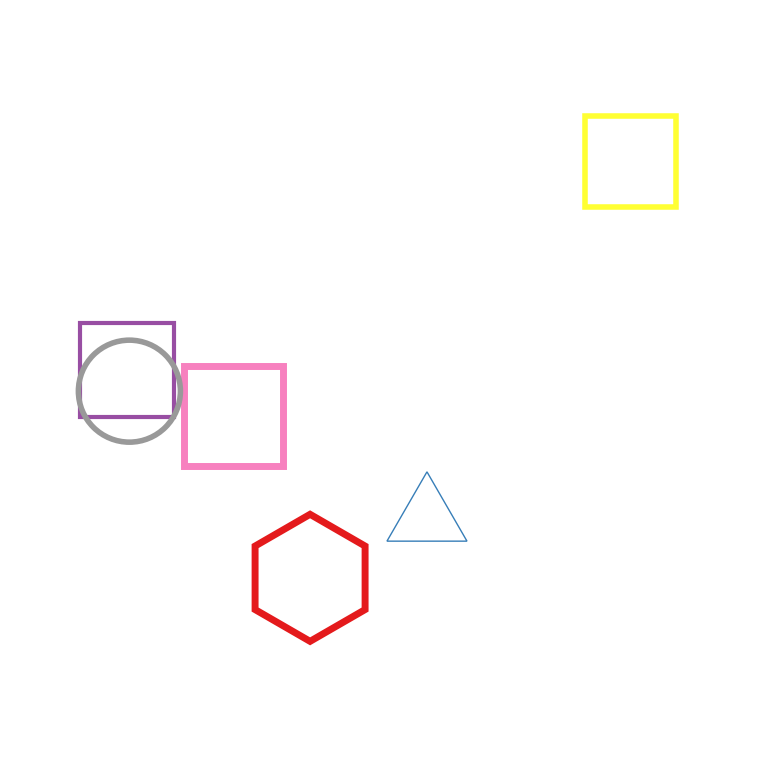[{"shape": "hexagon", "thickness": 2.5, "radius": 0.41, "center": [0.403, 0.25]}, {"shape": "triangle", "thickness": 0.5, "radius": 0.3, "center": [0.555, 0.327]}, {"shape": "square", "thickness": 1.5, "radius": 0.31, "center": [0.165, 0.52]}, {"shape": "square", "thickness": 2, "radius": 0.3, "center": [0.819, 0.79]}, {"shape": "square", "thickness": 2.5, "radius": 0.32, "center": [0.303, 0.46]}, {"shape": "circle", "thickness": 2, "radius": 0.33, "center": [0.168, 0.492]}]